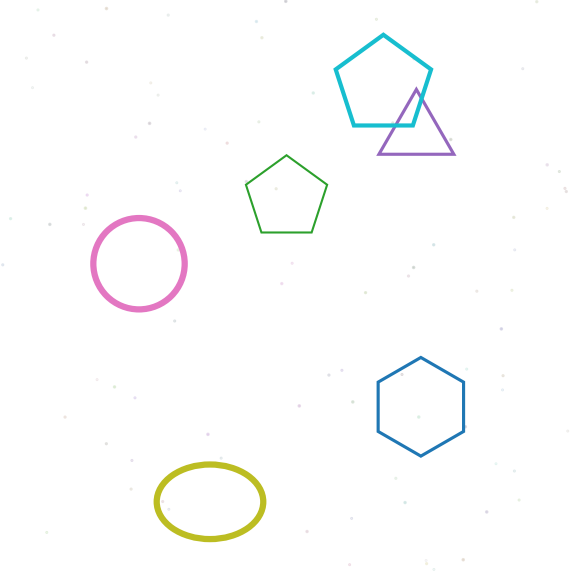[{"shape": "hexagon", "thickness": 1.5, "radius": 0.43, "center": [0.729, 0.295]}, {"shape": "pentagon", "thickness": 1, "radius": 0.37, "center": [0.496, 0.656]}, {"shape": "triangle", "thickness": 1.5, "radius": 0.37, "center": [0.721, 0.769]}, {"shape": "circle", "thickness": 3, "radius": 0.4, "center": [0.241, 0.542]}, {"shape": "oval", "thickness": 3, "radius": 0.46, "center": [0.364, 0.13]}, {"shape": "pentagon", "thickness": 2, "radius": 0.43, "center": [0.664, 0.852]}]